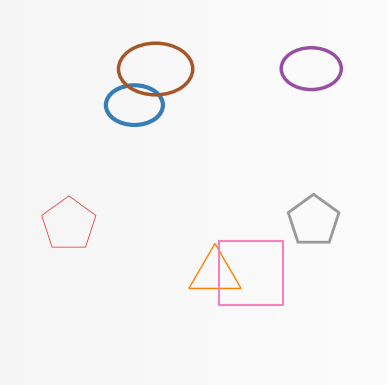[{"shape": "pentagon", "thickness": 0.5, "radius": 0.37, "center": [0.178, 0.418]}, {"shape": "oval", "thickness": 3, "radius": 0.37, "center": [0.347, 0.727]}, {"shape": "oval", "thickness": 2.5, "radius": 0.39, "center": [0.803, 0.822]}, {"shape": "triangle", "thickness": 1, "radius": 0.39, "center": [0.555, 0.29]}, {"shape": "oval", "thickness": 2.5, "radius": 0.48, "center": [0.402, 0.821]}, {"shape": "square", "thickness": 1.5, "radius": 0.42, "center": [0.648, 0.29]}, {"shape": "pentagon", "thickness": 2, "radius": 0.34, "center": [0.809, 0.427]}]